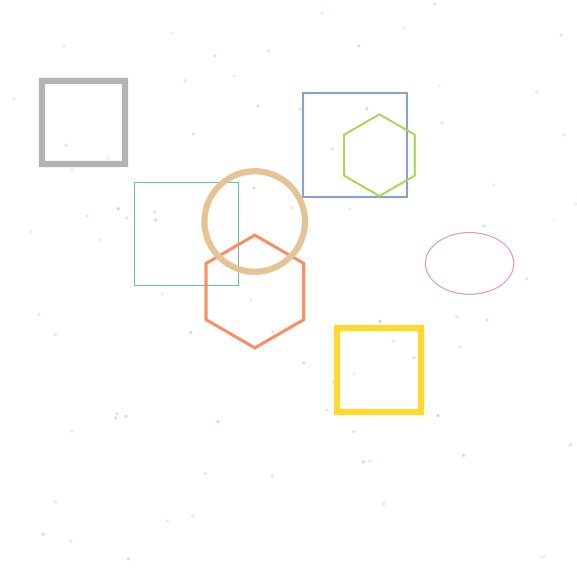[{"shape": "square", "thickness": 0.5, "radius": 0.45, "center": [0.322, 0.595]}, {"shape": "hexagon", "thickness": 1.5, "radius": 0.49, "center": [0.441, 0.494]}, {"shape": "square", "thickness": 1, "radius": 0.45, "center": [0.615, 0.748]}, {"shape": "oval", "thickness": 0.5, "radius": 0.38, "center": [0.813, 0.543]}, {"shape": "hexagon", "thickness": 1, "radius": 0.35, "center": [0.657, 0.73]}, {"shape": "square", "thickness": 3, "radius": 0.36, "center": [0.656, 0.358]}, {"shape": "circle", "thickness": 3, "radius": 0.44, "center": [0.441, 0.616]}, {"shape": "square", "thickness": 3, "radius": 0.36, "center": [0.144, 0.788]}]